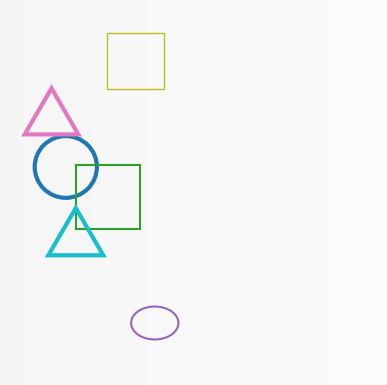[{"shape": "circle", "thickness": 3, "radius": 0.4, "center": [0.17, 0.566]}, {"shape": "square", "thickness": 1.5, "radius": 0.41, "center": [0.279, 0.488]}, {"shape": "oval", "thickness": 1.5, "radius": 0.31, "center": [0.399, 0.161]}, {"shape": "triangle", "thickness": 3, "radius": 0.4, "center": [0.133, 0.691]}, {"shape": "square", "thickness": 1, "radius": 0.37, "center": [0.35, 0.842]}, {"shape": "triangle", "thickness": 3, "radius": 0.41, "center": [0.196, 0.378]}]